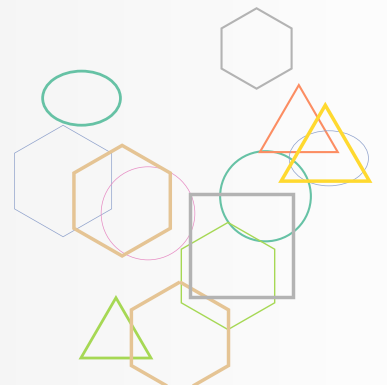[{"shape": "oval", "thickness": 2, "radius": 0.5, "center": [0.21, 0.745]}, {"shape": "circle", "thickness": 1.5, "radius": 0.59, "center": [0.685, 0.49]}, {"shape": "triangle", "thickness": 1.5, "radius": 0.58, "center": [0.771, 0.663]}, {"shape": "hexagon", "thickness": 0.5, "radius": 0.72, "center": [0.163, 0.53]}, {"shape": "oval", "thickness": 0.5, "radius": 0.51, "center": [0.849, 0.589]}, {"shape": "circle", "thickness": 0.5, "radius": 0.6, "center": [0.382, 0.446]}, {"shape": "triangle", "thickness": 2, "radius": 0.52, "center": [0.299, 0.122]}, {"shape": "hexagon", "thickness": 1, "radius": 0.7, "center": [0.588, 0.283]}, {"shape": "triangle", "thickness": 2.5, "radius": 0.66, "center": [0.839, 0.595]}, {"shape": "hexagon", "thickness": 2.5, "radius": 0.72, "center": [0.315, 0.479]}, {"shape": "hexagon", "thickness": 2.5, "radius": 0.72, "center": [0.464, 0.123]}, {"shape": "hexagon", "thickness": 1.5, "radius": 0.52, "center": [0.662, 0.874]}, {"shape": "square", "thickness": 2.5, "radius": 0.67, "center": [0.623, 0.363]}]